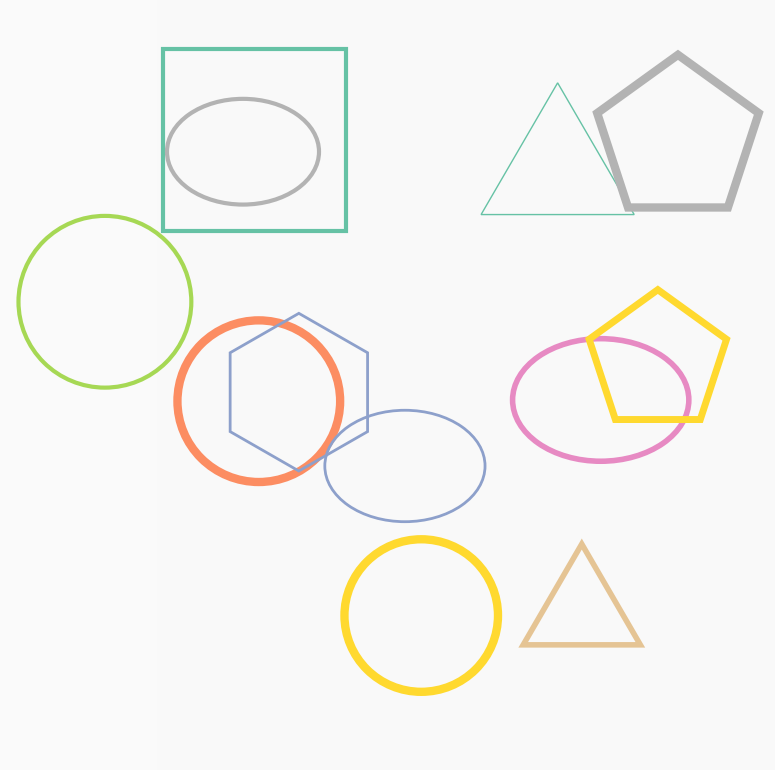[{"shape": "triangle", "thickness": 0.5, "radius": 0.57, "center": [0.72, 0.778]}, {"shape": "square", "thickness": 1.5, "radius": 0.59, "center": [0.328, 0.818]}, {"shape": "circle", "thickness": 3, "radius": 0.52, "center": [0.334, 0.479]}, {"shape": "hexagon", "thickness": 1, "radius": 0.51, "center": [0.386, 0.491]}, {"shape": "oval", "thickness": 1, "radius": 0.52, "center": [0.522, 0.395]}, {"shape": "oval", "thickness": 2, "radius": 0.57, "center": [0.775, 0.481]}, {"shape": "circle", "thickness": 1.5, "radius": 0.56, "center": [0.135, 0.608]}, {"shape": "circle", "thickness": 3, "radius": 0.5, "center": [0.544, 0.201]}, {"shape": "pentagon", "thickness": 2.5, "radius": 0.47, "center": [0.849, 0.531]}, {"shape": "triangle", "thickness": 2, "radius": 0.44, "center": [0.751, 0.206]}, {"shape": "pentagon", "thickness": 3, "radius": 0.55, "center": [0.875, 0.819]}, {"shape": "oval", "thickness": 1.5, "radius": 0.49, "center": [0.314, 0.803]}]